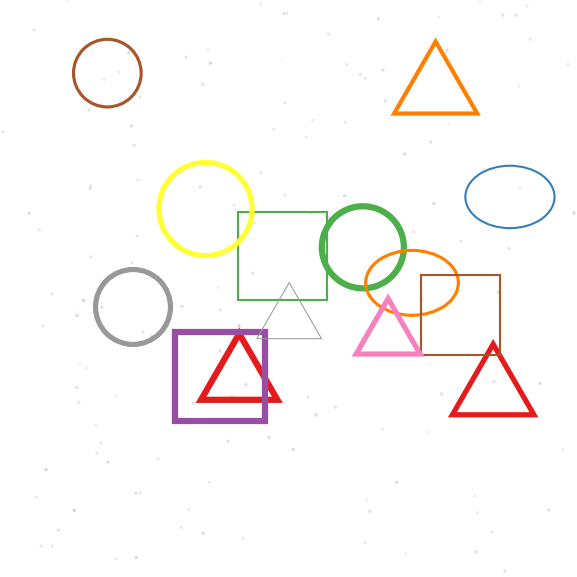[{"shape": "triangle", "thickness": 3, "radius": 0.38, "center": [0.414, 0.345]}, {"shape": "triangle", "thickness": 2.5, "radius": 0.41, "center": [0.854, 0.322]}, {"shape": "oval", "thickness": 1, "radius": 0.39, "center": [0.883, 0.658]}, {"shape": "square", "thickness": 1, "radius": 0.38, "center": [0.489, 0.556]}, {"shape": "circle", "thickness": 3, "radius": 0.36, "center": [0.628, 0.571]}, {"shape": "square", "thickness": 3, "radius": 0.39, "center": [0.381, 0.347]}, {"shape": "triangle", "thickness": 2, "radius": 0.42, "center": [0.754, 0.844]}, {"shape": "oval", "thickness": 1.5, "radius": 0.4, "center": [0.713, 0.509]}, {"shape": "circle", "thickness": 2.5, "radius": 0.4, "center": [0.356, 0.637]}, {"shape": "square", "thickness": 1, "radius": 0.34, "center": [0.797, 0.454]}, {"shape": "circle", "thickness": 1.5, "radius": 0.29, "center": [0.186, 0.873]}, {"shape": "triangle", "thickness": 2.5, "radius": 0.32, "center": [0.672, 0.418]}, {"shape": "triangle", "thickness": 0.5, "radius": 0.32, "center": [0.501, 0.445]}, {"shape": "circle", "thickness": 2.5, "radius": 0.32, "center": [0.23, 0.468]}]